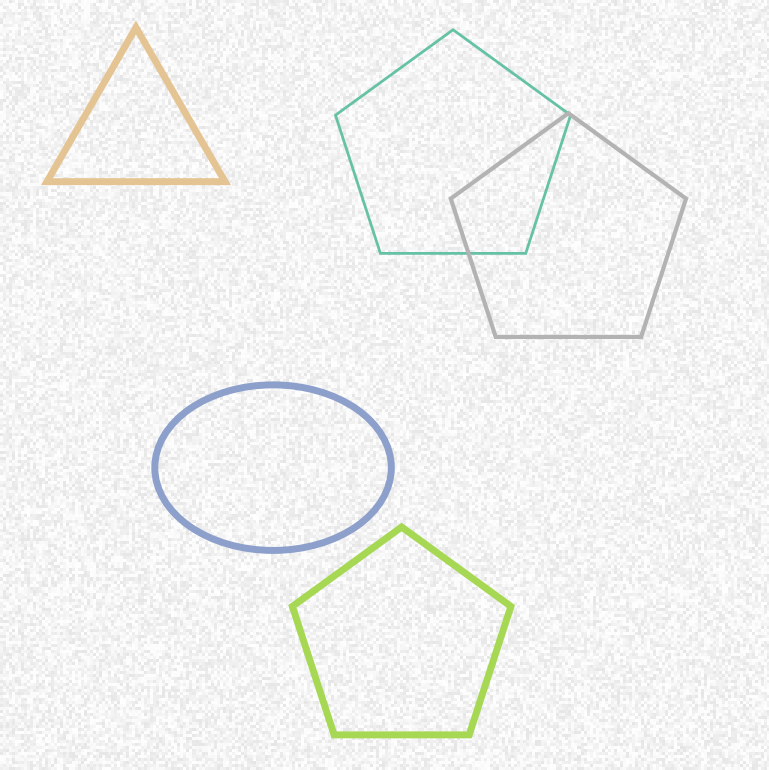[{"shape": "pentagon", "thickness": 1, "radius": 0.8, "center": [0.588, 0.801]}, {"shape": "oval", "thickness": 2.5, "radius": 0.77, "center": [0.355, 0.393]}, {"shape": "pentagon", "thickness": 2.5, "radius": 0.75, "center": [0.522, 0.166]}, {"shape": "triangle", "thickness": 2.5, "radius": 0.67, "center": [0.177, 0.831]}, {"shape": "pentagon", "thickness": 1.5, "radius": 0.8, "center": [0.738, 0.692]}]